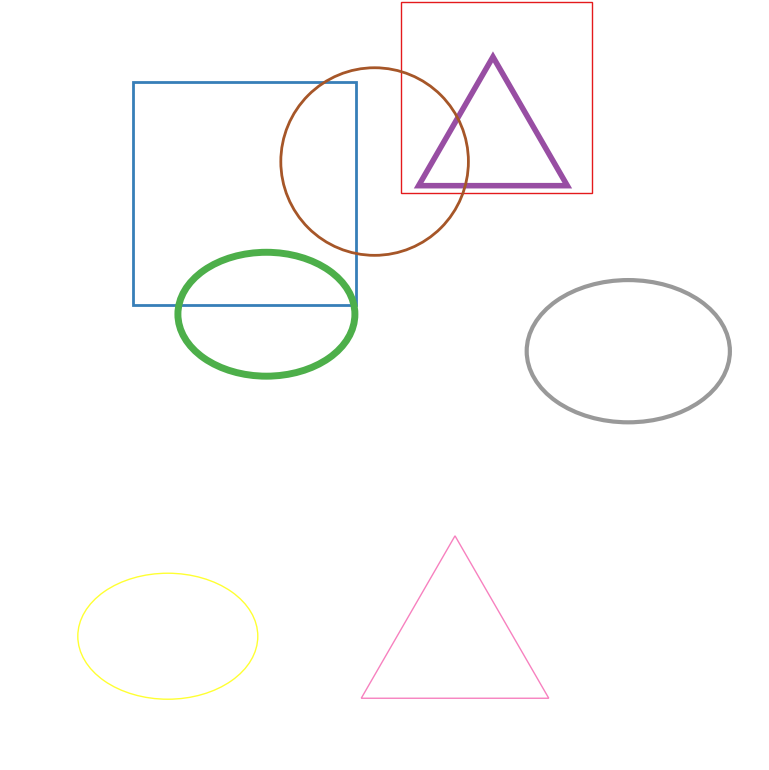[{"shape": "square", "thickness": 0.5, "radius": 0.62, "center": [0.645, 0.873]}, {"shape": "square", "thickness": 1, "radius": 0.72, "center": [0.318, 0.748]}, {"shape": "oval", "thickness": 2.5, "radius": 0.57, "center": [0.346, 0.592]}, {"shape": "triangle", "thickness": 2, "radius": 0.56, "center": [0.64, 0.815]}, {"shape": "oval", "thickness": 0.5, "radius": 0.58, "center": [0.218, 0.174]}, {"shape": "circle", "thickness": 1, "radius": 0.61, "center": [0.487, 0.79]}, {"shape": "triangle", "thickness": 0.5, "radius": 0.7, "center": [0.591, 0.163]}, {"shape": "oval", "thickness": 1.5, "radius": 0.66, "center": [0.816, 0.544]}]